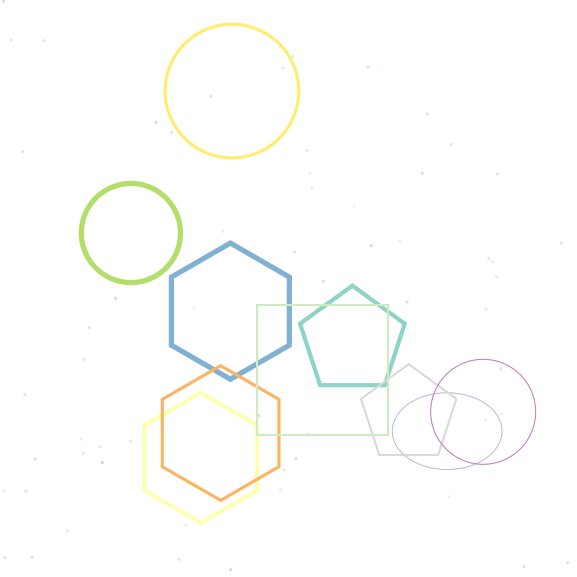[{"shape": "pentagon", "thickness": 2, "radius": 0.48, "center": [0.61, 0.409]}, {"shape": "hexagon", "thickness": 2, "radius": 0.56, "center": [0.348, 0.206]}, {"shape": "oval", "thickness": 0.5, "radius": 0.48, "center": [0.774, 0.253]}, {"shape": "hexagon", "thickness": 2.5, "radius": 0.59, "center": [0.399, 0.46]}, {"shape": "hexagon", "thickness": 1.5, "radius": 0.58, "center": [0.382, 0.249]}, {"shape": "circle", "thickness": 2.5, "radius": 0.43, "center": [0.227, 0.596]}, {"shape": "pentagon", "thickness": 1, "radius": 0.43, "center": [0.708, 0.282]}, {"shape": "circle", "thickness": 0.5, "radius": 0.45, "center": [0.837, 0.286]}, {"shape": "square", "thickness": 1, "radius": 0.57, "center": [0.559, 0.358]}, {"shape": "circle", "thickness": 1.5, "radius": 0.58, "center": [0.402, 0.841]}]